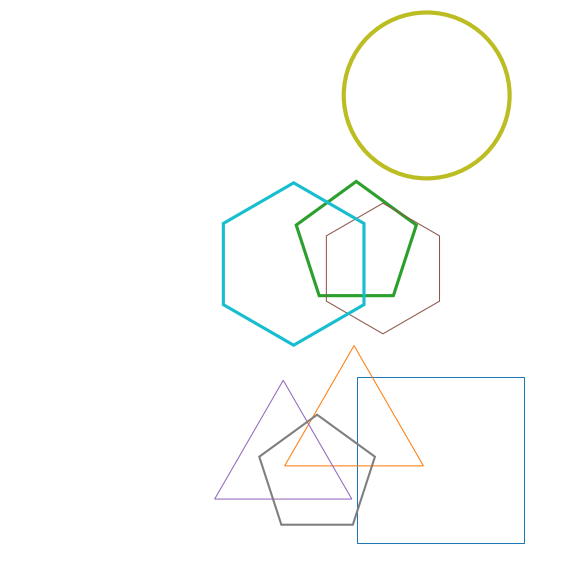[{"shape": "square", "thickness": 0.5, "radius": 0.72, "center": [0.763, 0.202]}, {"shape": "triangle", "thickness": 0.5, "radius": 0.69, "center": [0.613, 0.262]}, {"shape": "pentagon", "thickness": 1.5, "radius": 0.55, "center": [0.617, 0.576]}, {"shape": "triangle", "thickness": 0.5, "radius": 0.69, "center": [0.49, 0.204]}, {"shape": "hexagon", "thickness": 0.5, "radius": 0.57, "center": [0.663, 0.534]}, {"shape": "pentagon", "thickness": 1, "radius": 0.53, "center": [0.549, 0.176]}, {"shape": "circle", "thickness": 2, "radius": 0.72, "center": [0.739, 0.834]}, {"shape": "hexagon", "thickness": 1.5, "radius": 0.7, "center": [0.509, 0.542]}]